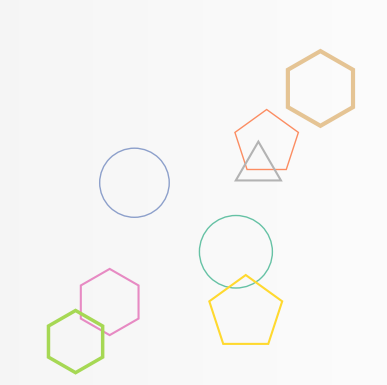[{"shape": "circle", "thickness": 1, "radius": 0.47, "center": [0.609, 0.346]}, {"shape": "pentagon", "thickness": 1, "radius": 0.43, "center": [0.688, 0.629]}, {"shape": "circle", "thickness": 1, "radius": 0.45, "center": [0.347, 0.525]}, {"shape": "hexagon", "thickness": 1.5, "radius": 0.43, "center": [0.283, 0.216]}, {"shape": "hexagon", "thickness": 2.5, "radius": 0.4, "center": [0.195, 0.113]}, {"shape": "pentagon", "thickness": 1.5, "radius": 0.49, "center": [0.634, 0.187]}, {"shape": "hexagon", "thickness": 3, "radius": 0.49, "center": [0.827, 0.77]}, {"shape": "triangle", "thickness": 1.5, "radius": 0.34, "center": [0.667, 0.565]}]